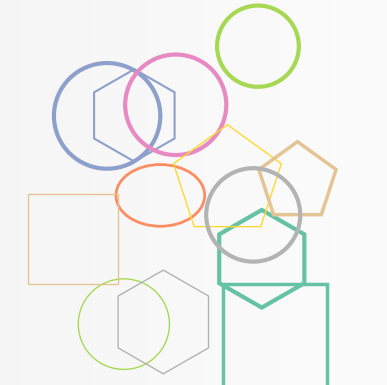[{"shape": "hexagon", "thickness": 3, "radius": 0.63, "center": [0.676, 0.328]}, {"shape": "square", "thickness": 2.5, "radius": 0.67, "center": [0.71, 0.127]}, {"shape": "oval", "thickness": 2, "radius": 0.57, "center": [0.414, 0.492]}, {"shape": "circle", "thickness": 3, "radius": 0.69, "center": [0.276, 0.699]}, {"shape": "hexagon", "thickness": 1.5, "radius": 0.6, "center": [0.347, 0.7]}, {"shape": "circle", "thickness": 3, "radius": 0.65, "center": [0.454, 0.728]}, {"shape": "circle", "thickness": 1, "radius": 0.59, "center": [0.32, 0.158]}, {"shape": "circle", "thickness": 3, "radius": 0.53, "center": [0.666, 0.88]}, {"shape": "pentagon", "thickness": 1, "radius": 0.73, "center": [0.587, 0.53]}, {"shape": "pentagon", "thickness": 2.5, "radius": 0.52, "center": [0.768, 0.527]}, {"shape": "square", "thickness": 1, "radius": 0.58, "center": [0.187, 0.38]}, {"shape": "circle", "thickness": 3, "radius": 0.61, "center": [0.653, 0.442]}, {"shape": "hexagon", "thickness": 1, "radius": 0.67, "center": [0.421, 0.164]}]